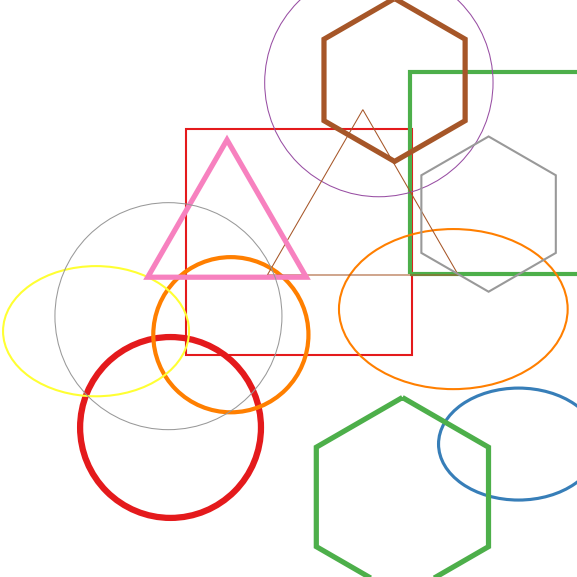[{"shape": "square", "thickness": 1, "radius": 0.98, "center": [0.518, 0.581]}, {"shape": "circle", "thickness": 3, "radius": 0.78, "center": [0.295, 0.259]}, {"shape": "oval", "thickness": 1.5, "radius": 0.69, "center": [0.898, 0.23]}, {"shape": "hexagon", "thickness": 2.5, "radius": 0.86, "center": [0.697, 0.139]}, {"shape": "square", "thickness": 2, "radius": 0.87, "center": [0.885, 0.7]}, {"shape": "circle", "thickness": 0.5, "radius": 0.99, "center": [0.656, 0.856]}, {"shape": "circle", "thickness": 2, "radius": 0.67, "center": [0.4, 0.42]}, {"shape": "oval", "thickness": 1, "radius": 0.99, "center": [0.785, 0.464]}, {"shape": "oval", "thickness": 1, "radius": 0.81, "center": [0.166, 0.426]}, {"shape": "triangle", "thickness": 0.5, "radius": 0.95, "center": [0.628, 0.618]}, {"shape": "hexagon", "thickness": 2.5, "radius": 0.71, "center": [0.683, 0.861]}, {"shape": "triangle", "thickness": 2.5, "radius": 0.79, "center": [0.393, 0.598]}, {"shape": "circle", "thickness": 0.5, "radius": 0.98, "center": [0.292, 0.452]}, {"shape": "hexagon", "thickness": 1, "radius": 0.67, "center": [0.846, 0.628]}]